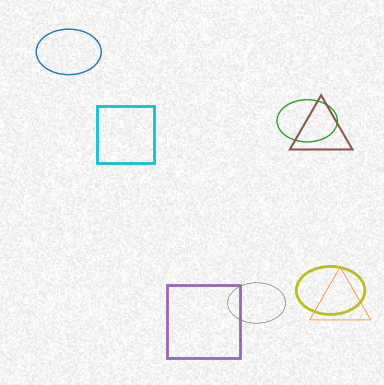[{"shape": "oval", "thickness": 1, "radius": 0.42, "center": [0.179, 0.865]}, {"shape": "triangle", "thickness": 0.5, "radius": 0.46, "center": [0.884, 0.215]}, {"shape": "oval", "thickness": 1, "radius": 0.39, "center": [0.798, 0.686]}, {"shape": "square", "thickness": 2, "radius": 0.47, "center": [0.529, 0.166]}, {"shape": "triangle", "thickness": 1.5, "radius": 0.47, "center": [0.834, 0.659]}, {"shape": "oval", "thickness": 0.5, "radius": 0.38, "center": [0.667, 0.213]}, {"shape": "oval", "thickness": 2, "radius": 0.45, "center": [0.859, 0.246]}, {"shape": "square", "thickness": 2, "radius": 0.37, "center": [0.326, 0.651]}]